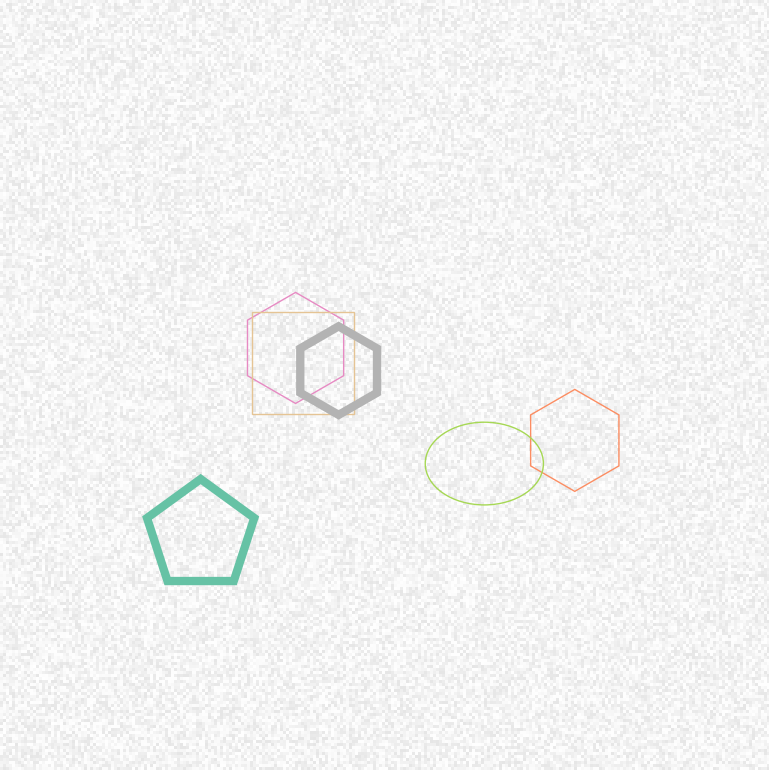[{"shape": "pentagon", "thickness": 3, "radius": 0.37, "center": [0.261, 0.305]}, {"shape": "hexagon", "thickness": 0.5, "radius": 0.33, "center": [0.746, 0.428]}, {"shape": "hexagon", "thickness": 0.5, "radius": 0.36, "center": [0.384, 0.548]}, {"shape": "oval", "thickness": 0.5, "radius": 0.38, "center": [0.629, 0.398]}, {"shape": "square", "thickness": 0.5, "radius": 0.33, "center": [0.393, 0.528]}, {"shape": "hexagon", "thickness": 3, "radius": 0.29, "center": [0.44, 0.519]}]